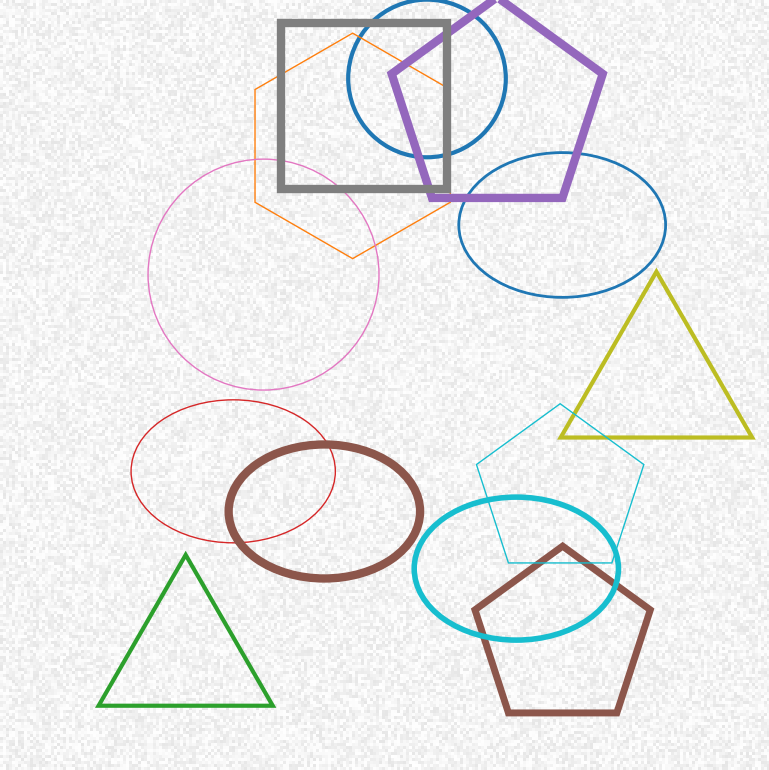[{"shape": "circle", "thickness": 1.5, "radius": 0.51, "center": [0.555, 0.898]}, {"shape": "oval", "thickness": 1, "radius": 0.67, "center": [0.73, 0.708]}, {"shape": "hexagon", "thickness": 0.5, "radius": 0.73, "center": [0.458, 0.811]}, {"shape": "triangle", "thickness": 1.5, "radius": 0.65, "center": [0.241, 0.149]}, {"shape": "oval", "thickness": 0.5, "radius": 0.66, "center": [0.303, 0.388]}, {"shape": "pentagon", "thickness": 3, "radius": 0.72, "center": [0.646, 0.86]}, {"shape": "oval", "thickness": 3, "radius": 0.62, "center": [0.421, 0.336]}, {"shape": "pentagon", "thickness": 2.5, "radius": 0.6, "center": [0.731, 0.171]}, {"shape": "circle", "thickness": 0.5, "radius": 0.75, "center": [0.342, 0.643]}, {"shape": "square", "thickness": 3, "radius": 0.54, "center": [0.473, 0.862]}, {"shape": "triangle", "thickness": 1.5, "radius": 0.72, "center": [0.853, 0.504]}, {"shape": "pentagon", "thickness": 0.5, "radius": 0.57, "center": [0.727, 0.361]}, {"shape": "oval", "thickness": 2, "radius": 0.66, "center": [0.671, 0.262]}]